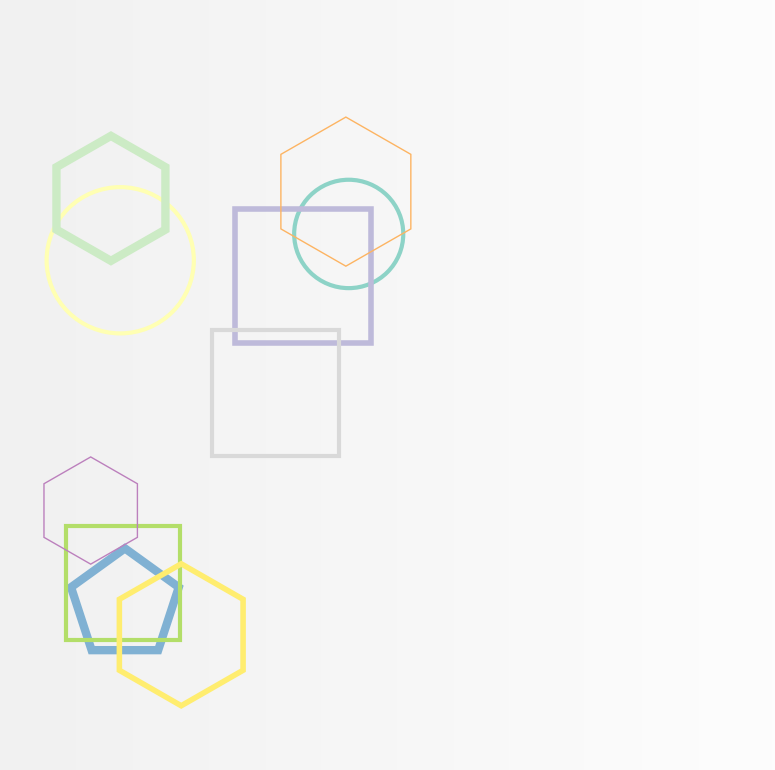[{"shape": "circle", "thickness": 1.5, "radius": 0.35, "center": [0.45, 0.696]}, {"shape": "circle", "thickness": 1.5, "radius": 0.47, "center": [0.155, 0.662]}, {"shape": "square", "thickness": 2, "radius": 0.44, "center": [0.391, 0.641]}, {"shape": "pentagon", "thickness": 3, "radius": 0.37, "center": [0.161, 0.215]}, {"shape": "hexagon", "thickness": 0.5, "radius": 0.48, "center": [0.446, 0.751]}, {"shape": "square", "thickness": 1.5, "radius": 0.37, "center": [0.158, 0.243]}, {"shape": "square", "thickness": 1.5, "radius": 0.41, "center": [0.356, 0.489]}, {"shape": "hexagon", "thickness": 0.5, "radius": 0.35, "center": [0.117, 0.337]}, {"shape": "hexagon", "thickness": 3, "radius": 0.41, "center": [0.143, 0.742]}, {"shape": "hexagon", "thickness": 2, "radius": 0.46, "center": [0.234, 0.176]}]